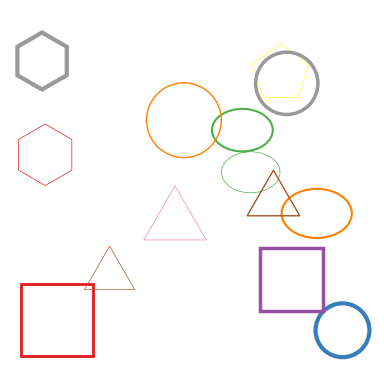[{"shape": "square", "thickness": 2, "radius": 0.47, "center": [0.148, 0.17]}, {"shape": "hexagon", "thickness": 0.5, "radius": 0.4, "center": [0.117, 0.598]}, {"shape": "circle", "thickness": 3, "radius": 0.35, "center": [0.89, 0.142]}, {"shape": "oval", "thickness": 1.5, "radius": 0.39, "center": [0.63, 0.662]}, {"shape": "oval", "thickness": 0.5, "radius": 0.38, "center": [0.651, 0.553]}, {"shape": "square", "thickness": 2.5, "radius": 0.41, "center": [0.757, 0.274]}, {"shape": "circle", "thickness": 1, "radius": 0.49, "center": [0.478, 0.688]}, {"shape": "oval", "thickness": 1.5, "radius": 0.46, "center": [0.823, 0.446]}, {"shape": "pentagon", "thickness": 0.5, "radius": 0.38, "center": [0.729, 0.809]}, {"shape": "triangle", "thickness": 0.5, "radius": 0.38, "center": [0.285, 0.285]}, {"shape": "triangle", "thickness": 1, "radius": 0.39, "center": [0.71, 0.479]}, {"shape": "triangle", "thickness": 0.5, "radius": 0.47, "center": [0.455, 0.424]}, {"shape": "hexagon", "thickness": 3, "radius": 0.37, "center": [0.109, 0.842]}, {"shape": "circle", "thickness": 2.5, "radius": 0.4, "center": [0.745, 0.784]}]